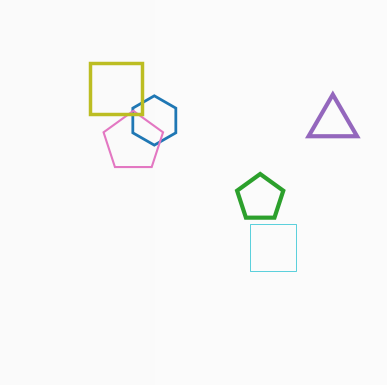[{"shape": "hexagon", "thickness": 2, "radius": 0.32, "center": [0.398, 0.687]}, {"shape": "pentagon", "thickness": 3, "radius": 0.31, "center": [0.671, 0.485]}, {"shape": "triangle", "thickness": 3, "radius": 0.36, "center": [0.859, 0.682]}, {"shape": "pentagon", "thickness": 1.5, "radius": 0.4, "center": [0.344, 0.631]}, {"shape": "square", "thickness": 2.5, "radius": 0.33, "center": [0.3, 0.77]}, {"shape": "square", "thickness": 0.5, "radius": 0.3, "center": [0.705, 0.357]}]